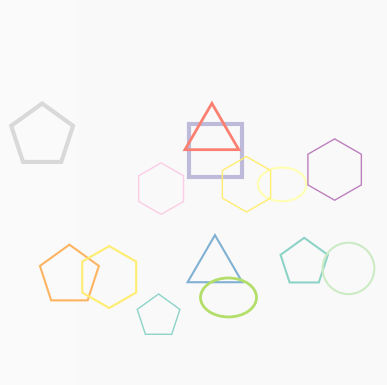[{"shape": "pentagon", "thickness": 1, "radius": 0.29, "center": [0.409, 0.179]}, {"shape": "pentagon", "thickness": 1.5, "radius": 0.32, "center": [0.785, 0.318]}, {"shape": "oval", "thickness": 1.5, "radius": 0.31, "center": [0.728, 0.521]}, {"shape": "square", "thickness": 3, "radius": 0.34, "center": [0.557, 0.608]}, {"shape": "triangle", "thickness": 2, "radius": 0.4, "center": [0.547, 0.651]}, {"shape": "triangle", "thickness": 1.5, "radius": 0.41, "center": [0.555, 0.308]}, {"shape": "pentagon", "thickness": 1.5, "radius": 0.4, "center": [0.179, 0.285]}, {"shape": "oval", "thickness": 2, "radius": 0.36, "center": [0.59, 0.227]}, {"shape": "hexagon", "thickness": 1, "radius": 0.33, "center": [0.416, 0.51]}, {"shape": "pentagon", "thickness": 3, "radius": 0.42, "center": [0.109, 0.647]}, {"shape": "hexagon", "thickness": 1, "radius": 0.4, "center": [0.864, 0.56]}, {"shape": "circle", "thickness": 1.5, "radius": 0.33, "center": [0.899, 0.303]}, {"shape": "hexagon", "thickness": 1.5, "radius": 0.4, "center": [0.282, 0.28]}, {"shape": "hexagon", "thickness": 1, "radius": 0.36, "center": [0.636, 0.521]}]